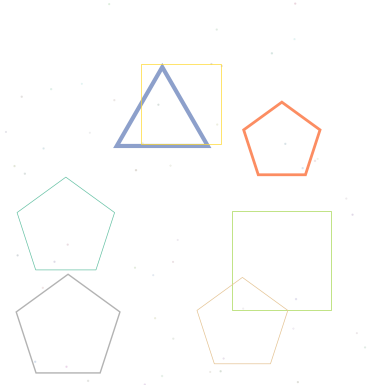[{"shape": "pentagon", "thickness": 0.5, "radius": 0.67, "center": [0.171, 0.407]}, {"shape": "pentagon", "thickness": 2, "radius": 0.52, "center": [0.732, 0.63]}, {"shape": "triangle", "thickness": 3, "radius": 0.68, "center": [0.421, 0.689]}, {"shape": "square", "thickness": 0.5, "radius": 0.64, "center": [0.731, 0.323]}, {"shape": "square", "thickness": 0.5, "radius": 0.52, "center": [0.471, 0.73]}, {"shape": "pentagon", "thickness": 0.5, "radius": 0.62, "center": [0.63, 0.155]}, {"shape": "pentagon", "thickness": 1, "radius": 0.71, "center": [0.177, 0.146]}]